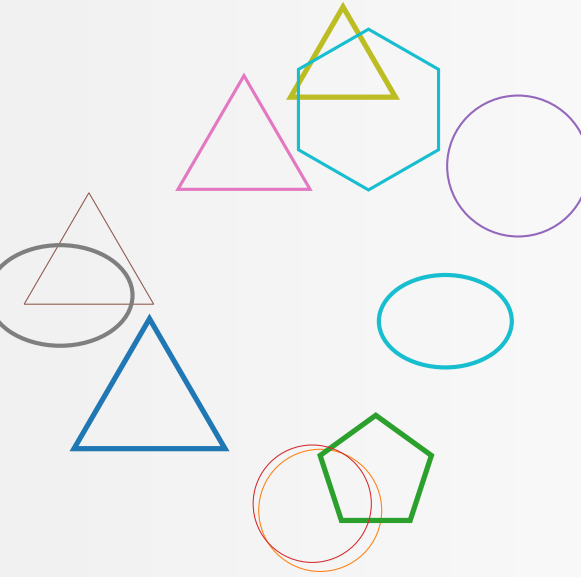[{"shape": "triangle", "thickness": 2.5, "radius": 0.75, "center": [0.257, 0.297]}, {"shape": "circle", "thickness": 0.5, "radius": 0.53, "center": [0.551, 0.115]}, {"shape": "pentagon", "thickness": 2.5, "radius": 0.5, "center": [0.646, 0.179]}, {"shape": "circle", "thickness": 0.5, "radius": 0.51, "center": [0.537, 0.127]}, {"shape": "circle", "thickness": 1, "radius": 0.61, "center": [0.891, 0.712]}, {"shape": "triangle", "thickness": 0.5, "radius": 0.64, "center": [0.153, 0.537]}, {"shape": "triangle", "thickness": 1.5, "radius": 0.66, "center": [0.42, 0.737]}, {"shape": "oval", "thickness": 2, "radius": 0.62, "center": [0.104, 0.488]}, {"shape": "triangle", "thickness": 2.5, "radius": 0.52, "center": [0.59, 0.883]}, {"shape": "oval", "thickness": 2, "radius": 0.57, "center": [0.766, 0.443]}, {"shape": "hexagon", "thickness": 1.5, "radius": 0.7, "center": [0.634, 0.809]}]